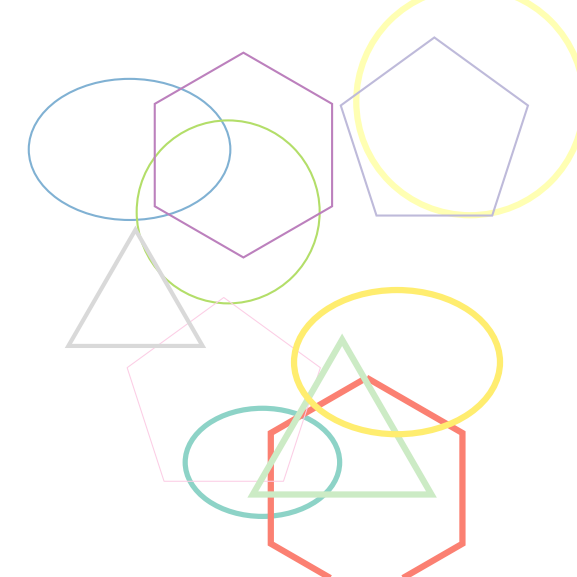[{"shape": "oval", "thickness": 2.5, "radius": 0.67, "center": [0.454, 0.199]}, {"shape": "circle", "thickness": 3, "radius": 0.99, "center": [0.814, 0.824]}, {"shape": "pentagon", "thickness": 1, "radius": 0.85, "center": [0.752, 0.764]}, {"shape": "hexagon", "thickness": 3, "radius": 0.96, "center": [0.635, 0.154]}, {"shape": "oval", "thickness": 1, "radius": 0.87, "center": [0.224, 0.74]}, {"shape": "circle", "thickness": 1, "radius": 0.79, "center": [0.395, 0.632]}, {"shape": "pentagon", "thickness": 0.5, "radius": 0.88, "center": [0.387, 0.308]}, {"shape": "triangle", "thickness": 2, "radius": 0.67, "center": [0.235, 0.467]}, {"shape": "hexagon", "thickness": 1, "radius": 0.89, "center": [0.422, 0.731]}, {"shape": "triangle", "thickness": 3, "radius": 0.89, "center": [0.592, 0.232]}, {"shape": "oval", "thickness": 3, "radius": 0.89, "center": [0.687, 0.372]}]